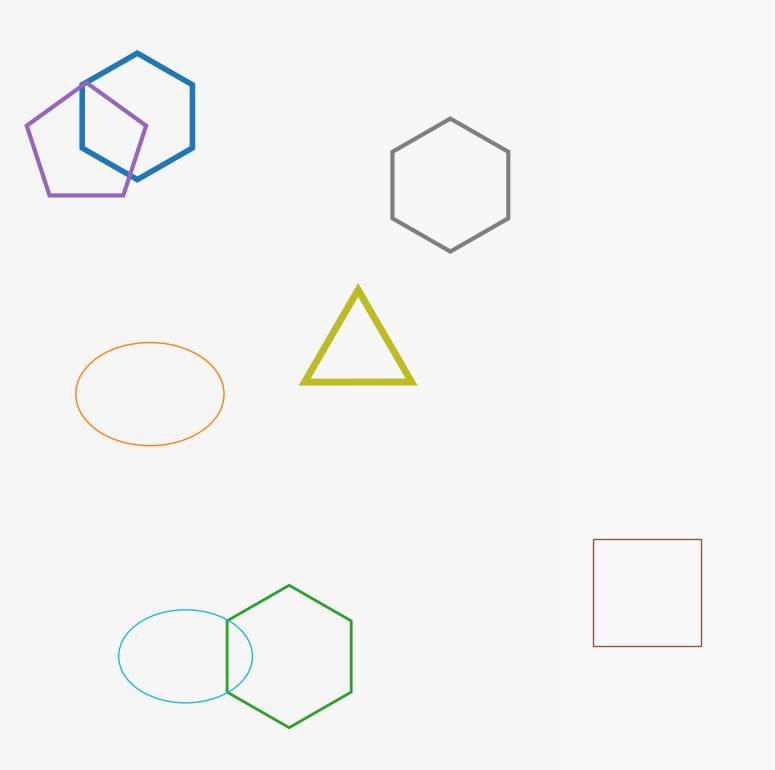[{"shape": "hexagon", "thickness": 2, "radius": 0.41, "center": [0.177, 0.849]}, {"shape": "oval", "thickness": 0.5, "radius": 0.48, "center": [0.193, 0.488]}, {"shape": "hexagon", "thickness": 1, "radius": 0.46, "center": [0.373, 0.147]}, {"shape": "pentagon", "thickness": 1.5, "radius": 0.4, "center": [0.112, 0.812]}, {"shape": "square", "thickness": 0.5, "radius": 0.35, "center": [0.835, 0.23]}, {"shape": "hexagon", "thickness": 1.5, "radius": 0.43, "center": [0.581, 0.76]}, {"shape": "triangle", "thickness": 2.5, "radius": 0.4, "center": [0.462, 0.544]}, {"shape": "oval", "thickness": 0.5, "radius": 0.43, "center": [0.239, 0.148]}]